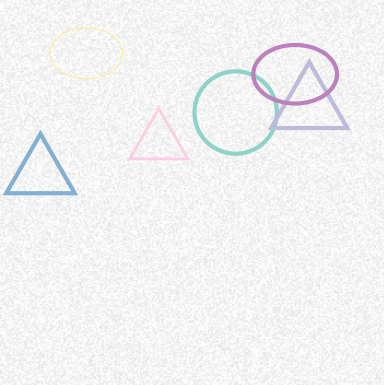[{"shape": "circle", "thickness": 3, "radius": 0.54, "center": [0.612, 0.708]}, {"shape": "triangle", "thickness": 3, "radius": 0.57, "center": [0.803, 0.725]}, {"shape": "triangle", "thickness": 3, "radius": 0.51, "center": [0.105, 0.549]}, {"shape": "triangle", "thickness": 2, "radius": 0.44, "center": [0.412, 0.631]}, {"shape": "oval", "thickness": 3, "radius": 0.54, "center": [0.767, 0.807]}, {"shape": "oval", "thickness": 0.5, "radius": 0.47, "center": [0.224, 0.862]}]